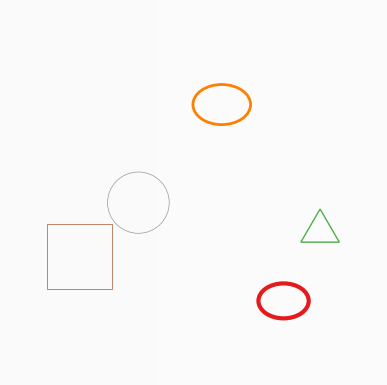[{"shape": "oval", "thickness": 3, "radius": 0.32, "center": [0.732, 0.218]}, {"shape": "triangle", "thickness": 1, "radius": 0.29, "center": [0.826, 0.4]}, {"shape": "oval", "thickness": 2, "radius": 0.37, "center": [0.572, 0.728]}, {"shape": "square", "thickness": 0.5, "radius": 0.42, "center": [0.205, 0.333]}, {"shape": "circle", "thickness": 0.5, "radius": 0.4, "center": [0.357, 0.474]}]